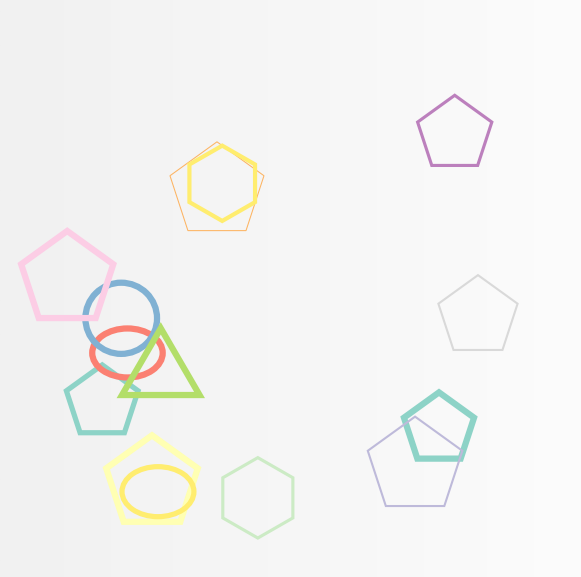[{"shape": "pentagon", "thickness": 3, "radius": 0.32, "center": [0.755, 0.256]}, {"shape": "pentagon", "thickness": 2.5, "radius": 0.32, "center": [0.176, 0.302]}, {"shape": "pentagon", "thickness": 3, "radius": 0.41, "center": [0.262, 0.163]}, {"shape": "pentagon", "thickness": 1, "radius": 0.43, "center": [0.714, 0.192]}, {"shape": "oval", "thickness": 3, "radius": 0.3, "center": [0.219, 0.388]}, {"shape": "circle", "thickness": 3, "radius": 0.31, "center": [0.209, 0.448]}, {"shape": "pentagon", "thickness": 0.5, "radius": 0.43, "center": [0.373, 0.669]}, {"shape": "triangle", "thickness": 3, "radius": 0.38, "center": [0.277, 0.354]}, {"shape": "pentagon", "thickness": 3, "radius": 0.42, "center": [0.116, 0.516]}, {"shape": "pentagon", "thickness": 1, "radius": 0.36, "center": [0.822, 0.451]}, {"shape": "pentagon", "thickness": 1.5, "radius": 0.34, "center": [0.782, 0.767]}, {"shape": "hexagon", "thickness": 1.5, "radius": 0.35, "center": [0.444, 0.137]}, {"shape": "hexagon", "thickness": 2, "radius": 0.33, "center": [0.382, 0.682]}, {"shape": "oval", "thickness": 2.5, "radius": 0.31, "center": [0.272, 0.148]}]